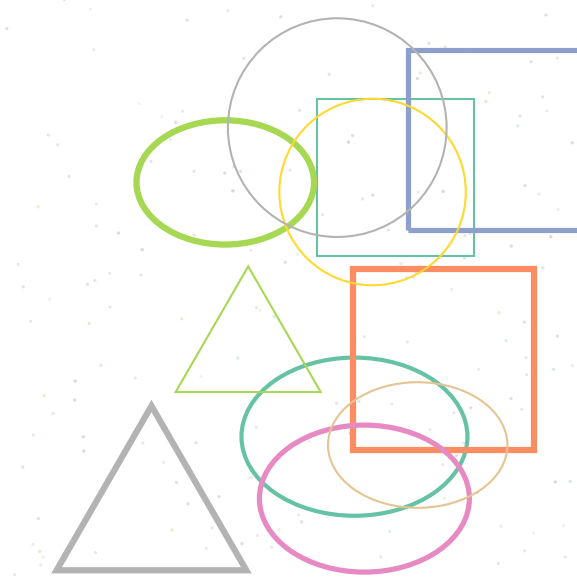[{"shape": "oval", "thickness": 2, "radius": 0.98, "center": [0.614, 0.243]}, {"shape": "square", "thickness": 1, "radius": 0.68, "center": [0.684, 0.692]}, {"shape": "square", "thickness": 3, "radius": 0.78, "center": [0.768, 0.377]}, {"shape": "square", "thickness": 2.5, "radius": 0.78, "center": [0.862, 0.757]}, {"shape": "oval", "thickness": 2.5, "radius": 0.91, "center": [0.631, 0.136]}, {"shape": "oval", "thickness": 3, "radius": 0.77, "center": [0.39, 0.683]}, {"shape": "triangle", "thickness": 1, "radius": 0.72, "center": [0.43, 0.393]}, {"shape": "circle", "thickness": 1, "radius": 0.81, "center": [0.645, 0.667]}, {"shape": "oval", "thickness": 1, "radius": 0.78, "center": [0.723, 0.229]}, {"shape": "circle", "thickness": 1, "radius": 0.95, "center": [0.584, 0.778]}, {"shape": "triangle", "thickness": 3, "radius": 0.95, "center": [0.262, 0.106]}]